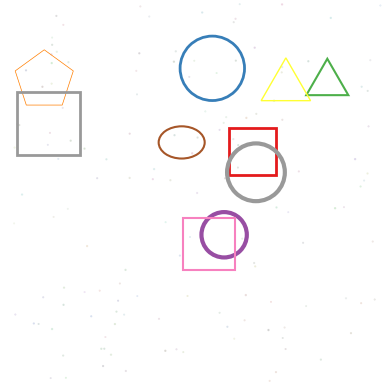[{"shape": "square", "thickness": 2, "radius": 0.31, "center": [0.656, 0.606]}, {"shape": "circle", "thickness": 2, "radius": 0.42, "center": [0.551, 0.823]}, {"shape": "triangle", "thickness": 1.5, "radius": 0.32, "center": [0.85, 0.784]}, {"shape": "circle", "thickness": 3, "radius": 0.29, "center": [0.582, 0.39]}, {"shape": "pentagon", "thickness": 0.5, "radius": 0.4, "center": [0.115, 0.791]}, {"shape": "triangle", "thickness": 1, "radius": 0.37, "center": [0.742, 0.776]}, {"shape": "oval", "thickness": 1.5, "radius": 0.3, "center": [0.472, 0.63]}, {"shape": "square", "thickness": 1.5, "radius": 0.34, "center": [0.543, 0.366]}, {"shape": "square", "thickness": 2, "radius": 0.41, "center": [0.126, 0.68]}, {"shape": "circle", "thickness": 3, "radius": 0.38, "center": [0.665, 0.552]}]